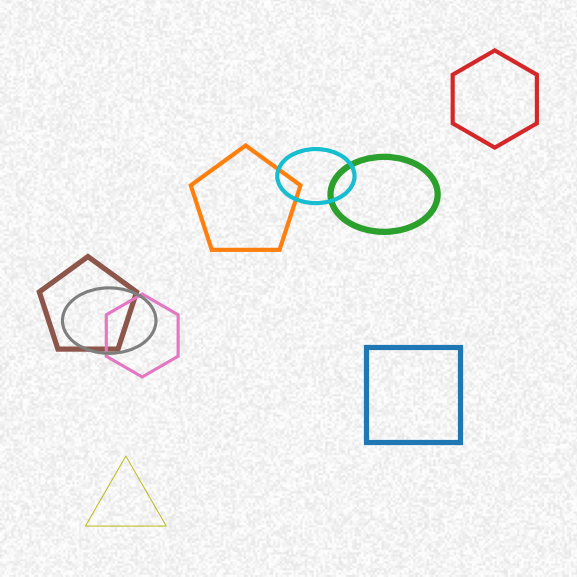[{"shape": "square", "thickness": 2.5, "radius": 0.41, "center": [0.714, 0.316]}, {"shape": "pentagon", "thickness": 2, "radius": 0.5, "center": [0.425, 0.647]}, {"shape": "oval", "thickness": 3, "radius": 0.46, "center": [0.665, 0.663]}, {"shape": "hexagon", "thickness": 2, "radius": 0.42, "center": [0.857, 0.828]}, {"shape": "pentagon", "thickness": 2.5, "radius": 0.44, "center": [0.152, 0.466]}, {"shape": "hexagon", "thickness": 1.5, "radius": 0.36, "center": [0.246, 0.418]}, {"shape": "oval", "thickness": 1.5, "radius": 0.4, "center": [0.189, 0.444]}, {"shape": "triangle", "thickness": 0.5, "radius": 0.4, "center": [0.218, 0.129]}, {"shape": "oval", "thickness": 2, "radius": 0.33, "center": [0.547, 0.694]}]